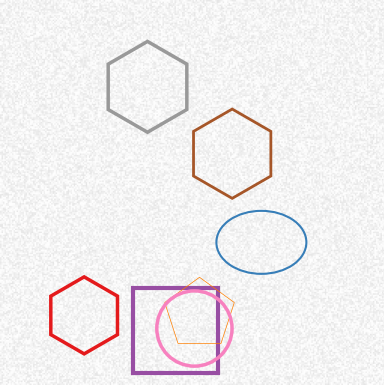[{"shape": "hexagon", "thickness": 2.5, "radius": 0.5, "center": [0.219, 0.181]}, {"shape": "oval", "thickness": 1.5, "radius": 0.58, "center": [0.679, 0.371]}, {"shape": "square", "thickness": 3, "radius": 0.55, "center": [0.456, 0.142]}, {"shape": "pentagon", "thickness": 0.5, "radius": 0.47, "center": [0.518, 0.185]}, {"shape": "hexagon", "thickness": 2, "radius": 0.58, "center": [0.603, 0.601]}, {"shape": "circle", "thickness": 2.5, "radius": 0.49, "center": [0.505, 0.147]}, {"shape": "hexagon", "thickness": 2.5, "radius": 0.59, "center": [0.383, 0.774]}]